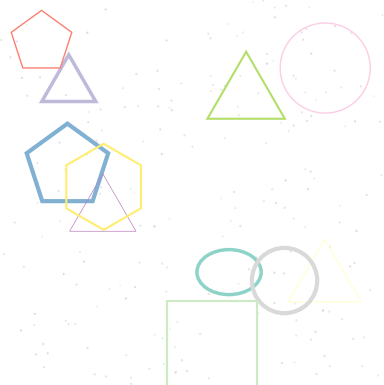[{"shape": "oval", "thickness": 2.5, "radius": 0.42, "center": [0.595, 0.293]}, {"shape": "triangle", "thickness": 0.5, "radius": 0.55, "center": [0.843, 0.27]}, {"shape": "triangle", "thickness": 2.5, "radius": 0.4, "center": [0.179, 0.777]}, {"shape": "pentagon", "thickness": 1, "radius": 0.41, "center": [0.108, 0.89]}, {"shape": "pentagon", "thickness": 3, "radius": 0.56, "center": [0.175, 0.568]}, {"shape": "triangle", "thickness": 1.5, "radius": 0.58, "center": [0.639, 0.75]}, {"shape": "circle", "thickness": 1, "radius": 0.58, "center": [0.845, 0.823]}, {"shape": "circle", "thickness": 3, "radius": 0.42, "center": [0.739, 0.271]}, {"shape": "triangle", "thickness": 0.5, "radius": 0.5, "center": [0.267, 0.449]}, {"shape": "square", "thickness": 1.5, "radius": 0.58, "center": [0.552, 0.103]}, {"shape": "hexagon", "thickness": 1.5, "radius": 0.56, "center": [0.269, 0.515]}]